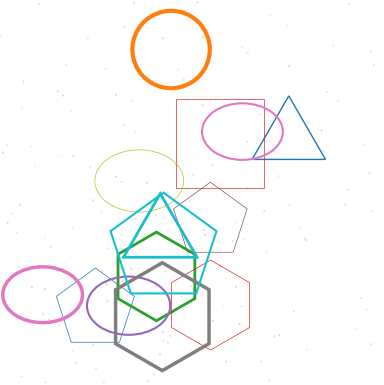[{"shape": "triangle", "thickness": 1, "radius": 0.55, "center": [0.75, 0.641]}, {"shape": "pentagon", "thickness": 0.5, "radius": 0.53, "center": [0.248, 0.197]}, {"shape": "circle", "thickness": 3, "radius": 0.5, "center": [0.444, 0.871]}, {"shape": "hexagon", "thickness": 2, "radius": 0.58, "center": [0.406, 0.282]}, {"shape": "hexagon", "thickness": 0.5, "radius": 0.58, "center": [0.547, 0.208]}, {"shape": "square", "thickness": 0.5, "radius": 0.57, "center": [0.571, 0.627]}, {"shape": "oval", "thickness": 1.5, "radius": 0.54, "center": [0.334, 0.206]}, {"shape": "pentagon", "thickness": 0.5, "radius": 0.5, "center": [0.546, 0.426]}, {"shape": "oval", "thickness": 2.5, "radius": 0.52, "center": [0.111, 0.234]}, {"shape": "oval", "thickness": 1.5, "radius": 0.52, "center": [0.63, 0.658]}, {"shape": "hexagon", "thickness": 2.5, "radius": 0.7, "center": [0.422, 0.177]}, {"shape": "oval", "thickness": 0.5, "radius": 0.58, "center": [0.362, 0.53]}, {"shape": "pentagon", "thickness": 1.5, "radius": 0.72, "center": [0.425, 0.355]}, {"shape": "triangle", "thickness": 2, "radius": 0.55, "center": [0.416, 0.387]}]